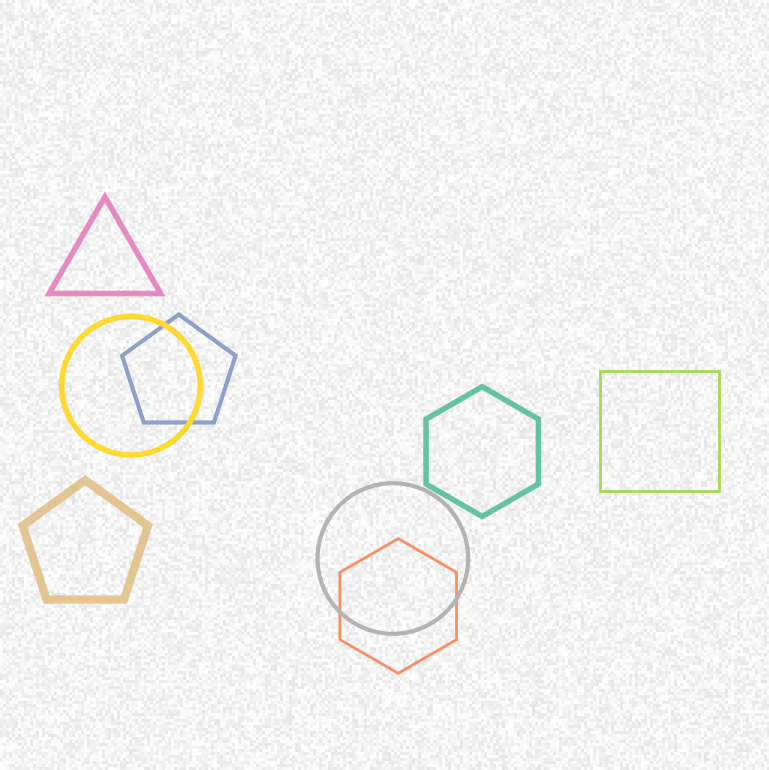[{"shape": "hexagon", "thickness": 2, "radius": 0.42, "center": [0.626, 0.414]}, {"shape": "hexagon", "thickness": 1, "radius": 0.44, "center": [0.517, 0.213]}, {"shape": "pentagon", "thickness": 1.5, "radius": 0.39, "center": [0.232, 0.514]}, {"shape": "triangle", "thickness": 2, "radius": 0.42, "center": [0.136, 0.661]}, {"shape": "square", "thickness": 1, "radius": 0.39, "center": [0.856, 0.44]}, {"shape": "circle", "thickness": 2, "radius": 0.45, "center": [0.17, 0.499]}, {"shape": "pentagon", "thickness": 3, "radius": 0.43, "center": [0.111, 0.291]}, {"shape": "circle", "thickness": 1.5, "radius": 0.49, "center": [0.51, 0.275]}]